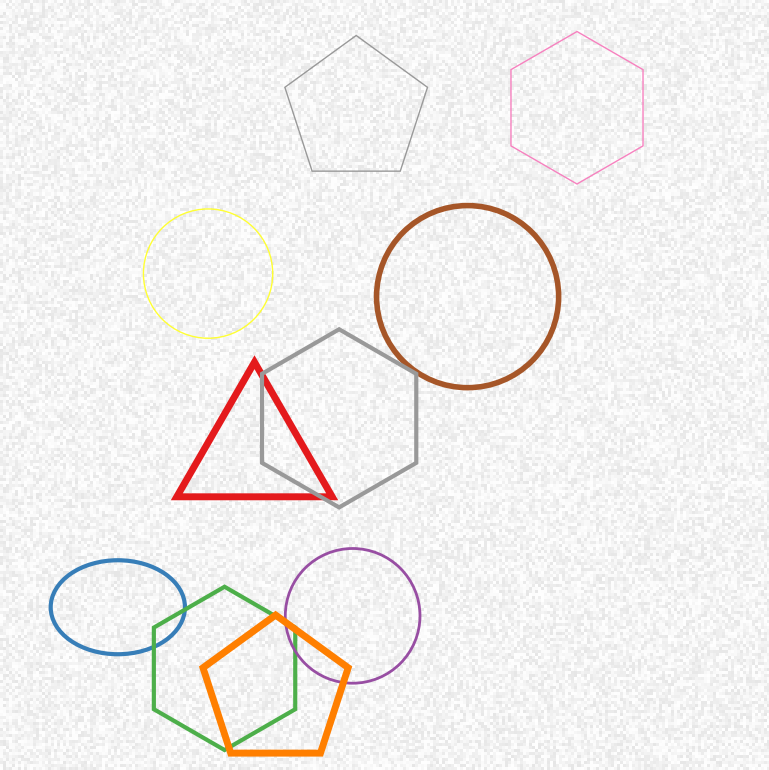[{"shape": "triangle", "thickness": 2.5, "radius": 0.58, "center": [0.331, 0.413]}, {"shape": "oval", "thickness": 1.5, "radius": 0.44, "center": [0.153, 0.211]}, {"shape": "hexagon", "thickness": 1.5, "radius": 0.53, "center": [0.292, 0.132]}, {"shape": "circle", "thickness": 1, "radius": 0.44, "center": [0.458, 0.2]}, {"shape": "pentagon", "thickness": 2.5, "radius": 0.5, "center": [0.358, 0.102]}, {"shape": "circle", "thickness": 0.5, "radius": 0.42, "center": [0.27, 0.645]}, {"shape": "circle", "thickness": 2, "radius": 0.59, "center": [0.607, 0.615]}, {"shape": "hexagon", "thickness": 0.5, "radius": 0.5, "center": [0.749, 0.86]}, {"shape": "pentagon", "thickness": 0.5, "radius": 0.49, "center": [0.463, 0.857]}, {"shape": "hexagon", "thickness": 1.5, "radius": 0.58, "center": [0.44, 0.457]}]